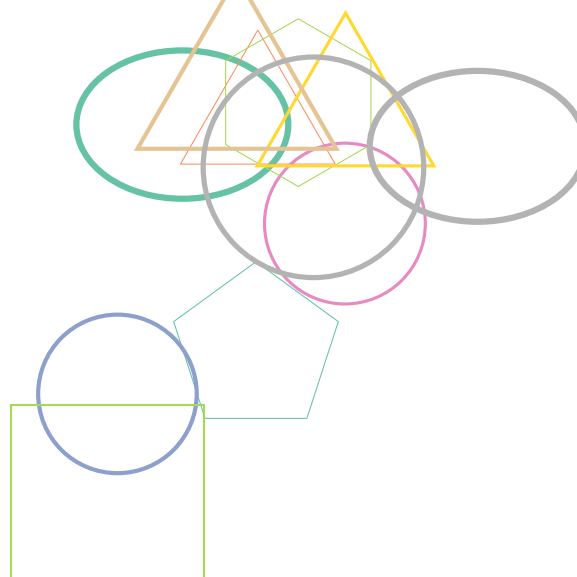[{"shape": "oval", "thickness": 3, "radius": 0.92, "center": [0.316, 0.783]}, {"shape": "pentagon", "thickness": 0.5, "radius": 0.75, "center": [0.443, 0.396]}, {"shape": "triangle", "thickness": 0.5, "radius": 0.77, "center": [0.446, 0.792]}, {"shape": "circle", "thickness": 2, "radius": 0.69, "center": [0.203, 0.317]}, {"shape": "circle", "thickness": 1.5, "radius": 0.7, "center": [0.597, 0.612]}, {"shape": "square", "thickness": 1, "radius": 0.84, "center": [0.186, 0.13]}, {"shape": "hexagon", "thickness": 0.5, "radius": 0.73, "center": [0.516, 0.821]}, {"shape": "triangle", "thickness": 1.5, "radius": 0.88, "center": [0.598, 0.8]}, {"shape": "triangle", "thickness": 2, "radius": 0.99, "center": [0.41, 0.841]}, {"shape": "oval", "thickness": 3, "radius": 0.93, "center": [0.827, 0.746]}, {"shape": "circle", "thickness": 2.5, "radius": 0.95, "center": [0.543, 0.709]}]